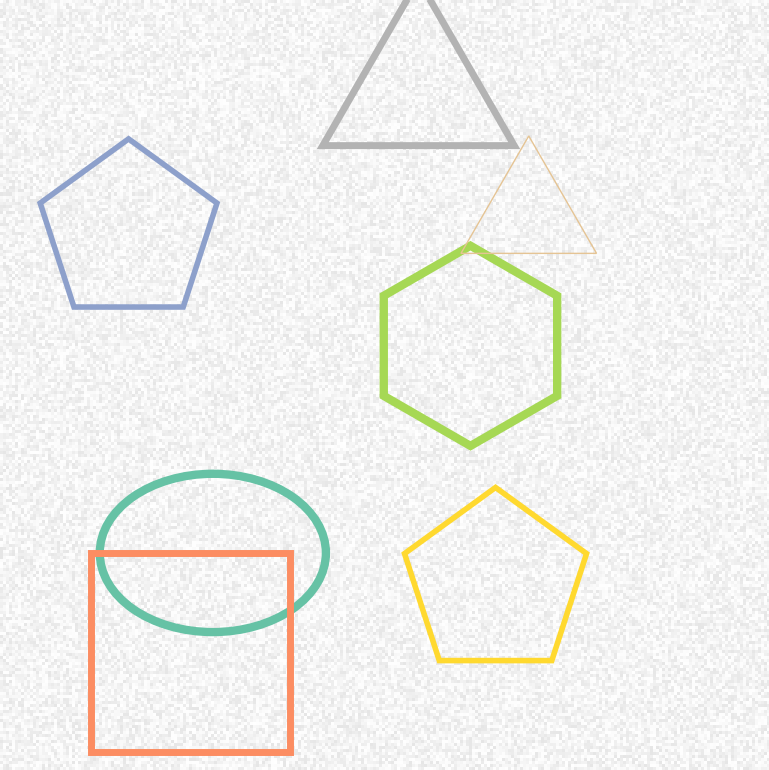[{"shape": "oval", "thickness": 3, "radius": 0.73, "center": [0.276, 0.282]}, {"shape": "square", "thickness": 2.5, "radius": 0.65, "center": [0.248, 0.153]}, {"shape": "pentagon", "thickness": 2, "radius": 0.6, "center": [0.167, 0.699]}, {"shape": "hexagon", "thickness": 3, "radius": 0.65, "center": [0.611, 0.551]}, {"shape": "pentagon", "thickness": 2, "radius": 0.62, "center": [0.644, 0.243]}, {"shape": "triangle", "thickness": 0.5, "radius": 0.51, "center": [0.687, 0.722]}, {"shape": "triangle", "thickness": 2.5, "radius": 0.72, "center": [0.544, 0.883]}]